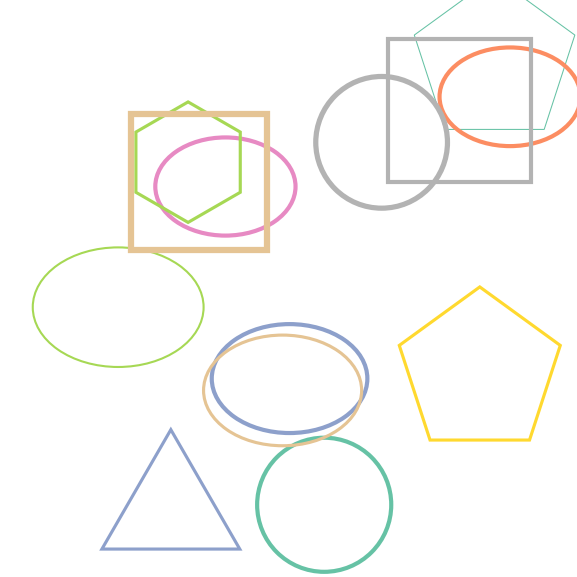[{"shape": "pentagon", "thickness": 0.5, "radius": 0.73, "center": [0.856, 0.893]}, {"shape": "circle", "thickness": 2, "radius": 0.58, "center": [0.561, 0.125]}, {"shape": "oval", "thickness": 2, "radius": 0.61, "center": [0.883, 0.832]}, {"shape": "oval", "thickness": 2, "radius": 0.67, "center": [0.501, 0.344]}, {"shape": "triangle", "thickness": 1.5, "radius": 0.69, "center": [0.296, 0.117]}, {"shape": "oval", "thickness": 2, "radius": 0.61, "center": [0.39, 0.676]}, {"shape": "oval", "thickness": 1, "radius": 0.74, "center": [0.205, 0.467]}, {"shape": "hexagon", "thickness": 1.5, "radius": 0.52, "center": [0.326, 0.718]}, {"shape": "pentagon", "thickness": 1.5, "radius": 0.73, "center": [0.831, 0.356]}, {"shape": "oval", "thickness": 1.5, "radius": 0.68, "center": [0.489, 0.323]}, {"shape": "square", "thickness": 3, "radius": 0.59, "center": [0.344, 0.684]}, {"shape": "square", "thickness": 2, "radius": 0.62, "center": [0.796, 0.808]}, {"shape": "circle", "thickness": 2.5, "radius": 0.57, "center": [0.661, 0.753]}]